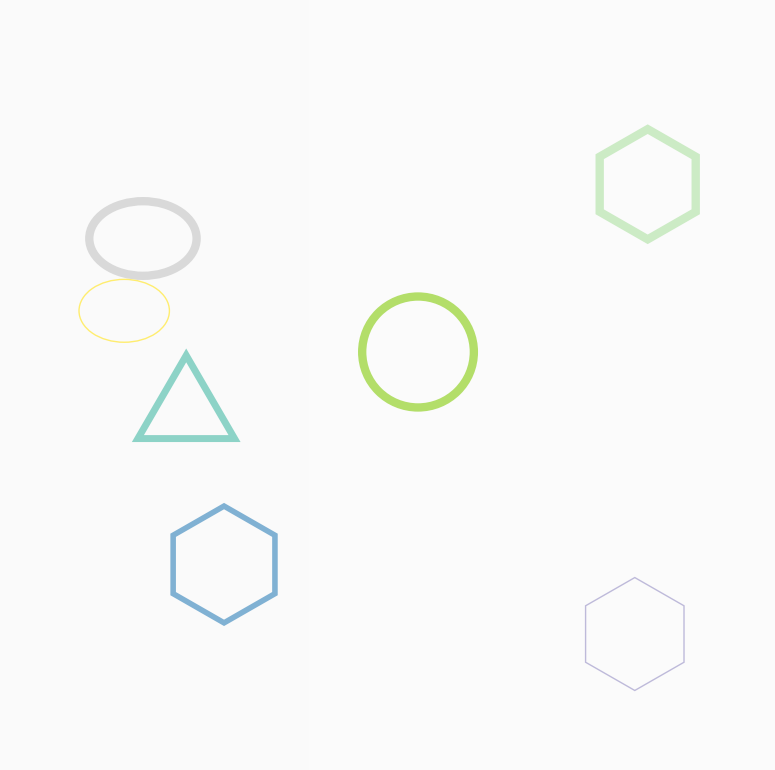[{"shape": "triangle", "thickness": 2.5, "radius": 0.36, "center": [0.24, 0.466]}, {"shape": "hexagon", "thickness": 0.5, "radius": 0.37, "center": [0.819, 0.177]}, {"shape": "hexagon", "thickness": 2, "radius": 0.38, "center": [0.289, 0.267]}, {"shape": "circle", "thickness": 3, "radius": 0.36, "center": [0.539, 0.543]}, {"shape": "oval", "thickness": 3, "radius": 0.35, "center": [0.184, 0.69]}, {"shape": "hexagon", "thickness": 3, "radius": 0.36, "center": [0.836, 0.761]}, {"shape": "oval", "thickness": 0.5, "radius": 0.29, "center": [0.16, 0.596]}]